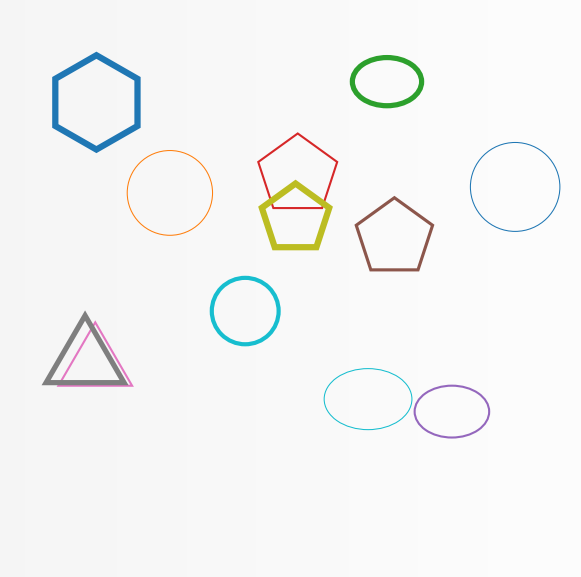[{"shape": "circle", "thickness": 0.5, "radius": 0.38, "center": [0.886, 0.675]}, {"shape": "hexagon", "thickness": 3, "radius": 0.41, "center": [0.166, 0.822]}, {"shape": "circle", "thickness": 0.5, "radius": 0.37, "center": [0.292, 0.665]}, {"shape": "oval", "thickness": 2.5, "radius": 0.3, "center": [0.666, 0.858]}, {"shape": "pentagon", "thickness": 1, "radius": 0.36, "center": [0.512, 0.697]}, {"shape": "oval", "thickness": 1, "radius": 0.32, "center": [0.777, 0.286]}, {"shape": "pentagon", "thickness": 1.5, "radius": 0.35, "center": [0.679, 0.588]}, {"shape": "triangle", "thickness": 1, "radius": 0.37, "center": [0.164, 0.368]}, {"shape": "triangle", "thickness": 2.5, "radius": 0.39, "center": [0.146, 0.375]}, {"shape": "pentagon", "thickness": 3, "radius": 0.3, "center": [0.508, 0.62]}, {"shape": "oval", "thickness": 0.5, "radius": 0.38, "center": [0.633, 0.308]}, {"shape": "circle", "thickness": 2, "radius": 0.29, "center": [0.422, 0.46]}]